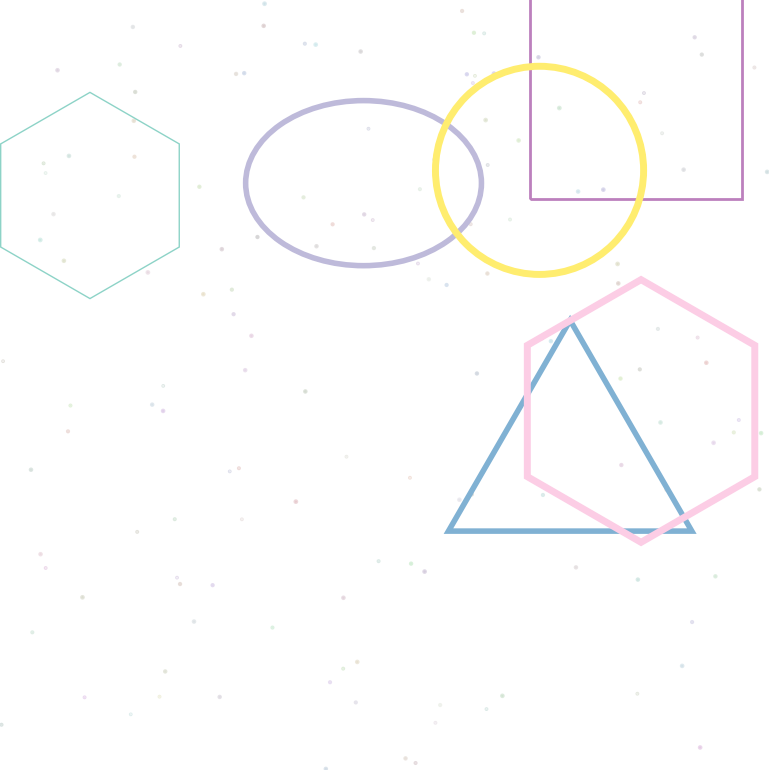[{"shape": "hexagon", "thickness": 0.5, "radius": 0.67, "center": [0.117, 0.746]}, {"shape": "oval", "thickness": 2, "radius": 0.77, "center": [0.472, 0.762]}, {"shape": "triangle", "thickness": 2, "radius": 0.91, "center": [0.74, 0.401]}, {"shape": "hexagon", "thickness": 2.5, "radius": 0.85, "center": [0.833, 0.466]}, {"shape": "square", "thickness": 1, "radius": 0.69, "center": [0.826, 0.879]}, {"shape": "circle", "thickness": 2.5, "radius": 0.68, "center": [0.701, 0.779]}]